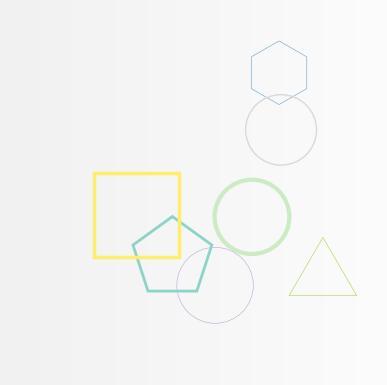[{"shape": "pentagon", "thickness": 2, "radius": 0.54, "center": [0.445, 0.33]}, {"shape": "circle", "thickness": 0.5, "radius": 0.49, "center": [0.555, 0.259]}, {"shape": "hexagon", "thickness": 0.5, "radius": 0.41, "center": [0.72, 0.811]}, {"shape": "triangle", "thickness": 0.5, "radius": 0.5, "center": [0.833, 0.282]}, {"shape": "circle", "thickness": 1, "radius": 0.46, "center": [0.725, 0.663]}, {"shape": "circle", "thickness": 3, "radius": 0.48, "center": [0.65, 0.437]}, {"shape": "square", "thickness": 2.5, "radius": 0.54, "center": [0.352, 0.442]}]